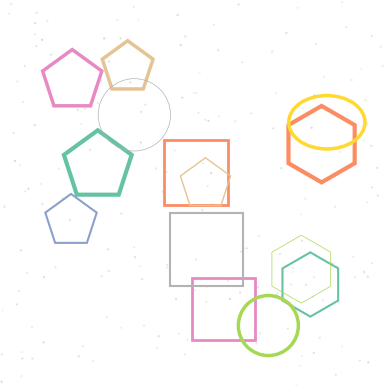[{"shape": "hexagon", "thickness": 1.5, "radius": 0.42, "center": [0.806, 0.261]}, {"shape": "pentagon", "thickness": 3, "radius": 0.46, "center": [0.254, 0.569]}, {"shape": "hexagon", "thickness": 3, "radius": 0.5, "center": [0.835, 0.626]}, {"shape": "square", "thickness": 2, "radius": 0.42, "center": [0.509, 0.551]}, {"shape": "pentagon", "thickness": 1.5, "radius": 0.35, "center": [0.184, 0.426]}, {"shape": "square", "thickness": 2, "radius": 0.41, "center": [0.581, 0.198]}, {"shape": "pentagon", "thickness": 2.5, "radius": 0.4, "center": [0.188, 0.79]}, {"shape": "hexagon", "thickness": 0.5, "radius": 0.44, "center": [0.783, 0.301]}, {"shape": "circle", "thickness": 2.5, "radius": 0.39, "center": [0.697, 0.154]}, {"shape": "oval", "thickness": 2.5, "radius": 0.5, "center": [0.849, 0.682]}, {"shape": "pentagon", "thickness": 1, "radius": 0.34, "center": [0.534, 0.522]}, {"shape": "pentagon", "thickness": 2.5, "radius": 0.35, "center": [0.332, 0.825]}, {"shape": "circle", "thickness": 0.5, "radius": 0.47, "center": [0.349, 0.702]}, {"shape": "square", "thickness": 1.5, "radius": 0.48, "center": [0.536, 0.352]}]